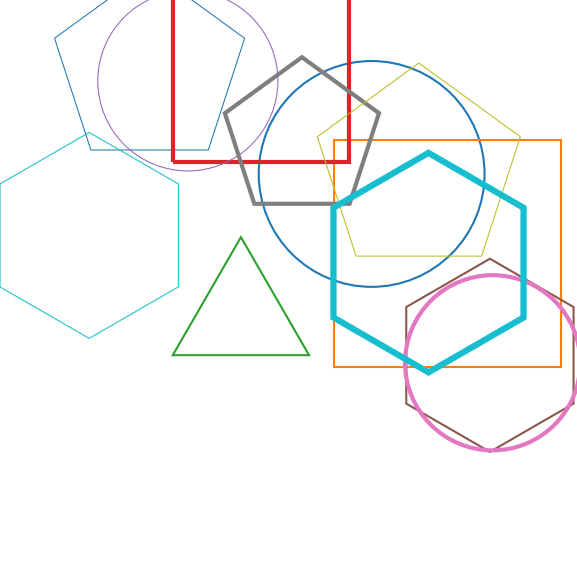[{"shape": "circle", "thickness": 1, "radius": 0.98, "center": [0.644, 0.698]}, {"shape": "pentagon", "thickness": 0.5, "radius": 0.87, "center": [0.259, 0.879]}, {"shape": "square", "thickness": 1, "radius": 0.98, "center": [0.775, 0.56]}, {"shape": "triangle", "thickness": 1, "radius": 0.68, "center": [0.417, 0.452]}, {"shape": "square", "thickness": 2, "radius": 0.76, "center": [0.452, 0.87]}, {"shape": "circle", "thickness": 0.5, "radius": 0.78, "center": [0.325, 0.859]}, {"shape": "hexagon", "thickness": 1, "radius": 0.84, "center": [0.848, 0.384]}, {"shape": "circle", "thickness": 2, "radius": 0.76, "center": [0.853, 0.371]}, {"shape": "pentagon", "thickness": 2, "radius": 0.7, "center": [0.523, 0.76]}, {"shape": "pentagon", "thickness": 0.5, "radius": 0.92, "center": [0.725, 0.705]}, {"shape": "hexagon", "thickness": 0.5, "radius": 0.89, "center": [0.154, 0.591]}, {"shape": "hexagon", "thickness": 3, "radius": 0.95, "center": [0.742, 0.544]}]